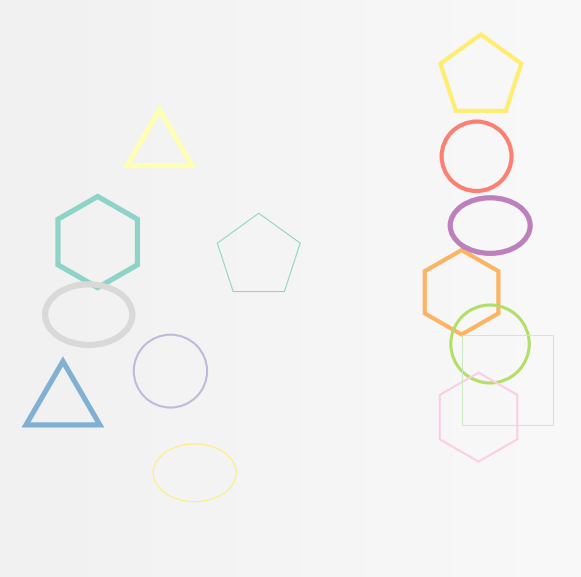[{"shape": "hexagon", "thickness": 2.5, "radius": 0.39, "center": [0.168, 0.58]}, {"shape": "pentagon", "thickness": 0.5, "radius": 0.37, "center": [0.445, 0.555]}, {"shape": "triangle", "thickness": 2.5, "radius": 0.32, "center": [0.275, 0.745]}, {"shape": "circle", "thickness": 1, "radius": 0.32, "center": [0.293, 0.357]}, {"shape": "circle", "thickness": 2, "radius": 0.3, "center": [0.82, 0.729]}, {"shape": "triangle", "thickness": 2.5, "radius": 0.37, "center": [0.108, 0.3]}, {"shape": "hexagon", "thickness": 2, "radius": 0.37, "center": [0.794, 0.493]}, {"shape": "circle", "thickness": 1.5, "radius": 0.34, "center": [0.843, 0.404]}, {"shape": "hexagon", "thickness": 1, "radius": 0.39, "center": [0.823, 0.277]}, {"shape": "oval", "thickness": 3, "radius": 0.37, "center": [0.153, 0.454]}, {"shape": "oval", "thickness": 2.5, "radius": 0.34, "center": [0.843, 0.609]}, {"shape": "square", "thickness": 0.5, "radius": 0.39, "center": [0.873, 0.341]}, {"shape": "pentagon", "thickness": 2, "radius": 0.37, "center": [0.827, 0.866]}, {"shape": "oval", "thickness": 0.5, "radius": 0.36, "center": [0.335, 0.18]}]